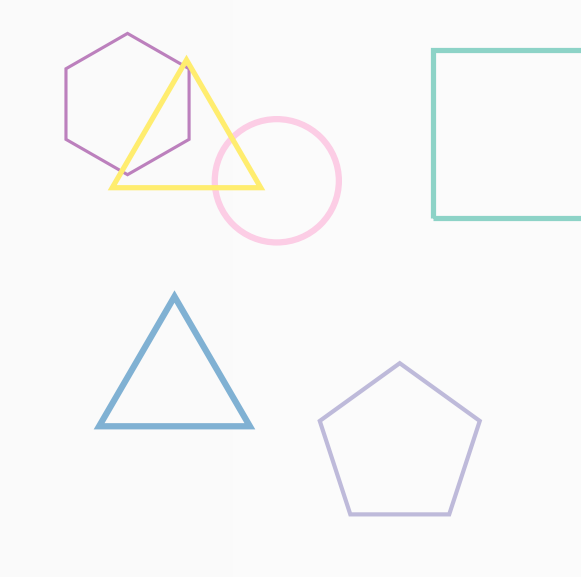[{"shape": "square", "thickness": 2.5, "radius": 0.72, "center": [0.89, 0.767]}, {"shape": "pentagon", "thickness": 2, "radius": 0.72, "center": [0.688, 0.226]}, {"shape": "triangle", "thickness": 3, "radius": 0.75, "center": [0.3, 0.336]}, {"shape": "circle", "thickness": 3, "radius": 0.53, "center": [0.476, 0.686]}, {"shape": "hexagon", "thickness": 1.5, "radius": 0.61, "center": [0.219, 0.819]}, {"shape": "triangle", "thickness": 2.5, "radius": 0.74, "center": [0.321, 0.748]}]